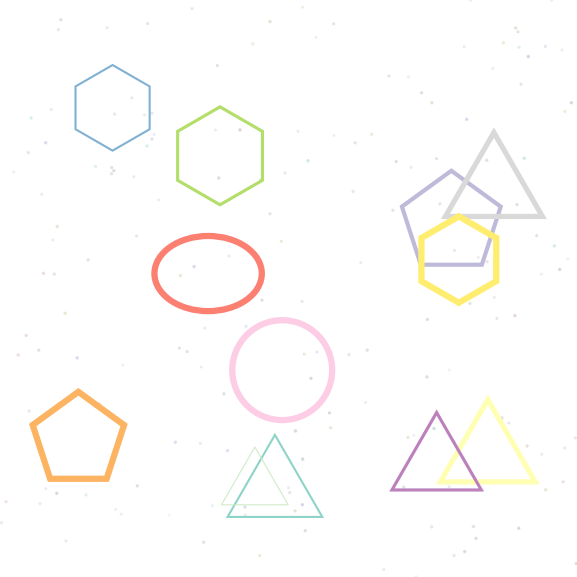[{"shape": "triangle", "thickness": 1, "radius": 0.47, "center": [0.476, 0.151]}, {"shape": "triangle", "thickness": 2.5, "radius": 0.47, "center": [0.845, 0.212]}, {"shape": "pentagon", "thickness": 2, "radius": 0.45, "center": [0.782, 0.614]}, {"shape": "oval", "thickness": 3, "radius": 0.46, "center": [0.36, 0.525]}, {"shape": "hexagon", "thickness": 1, "radius": 0.37, "center": [0.195, 0.812]}, {"shape": "pentagon", "thickness": 3, "radius": 0.42, "center": [0.136, 0.237]}, {"shape": "hexagon", "thickness": 1.5, "radius": 0.42, "center": [0.381, 0.729]}, {"shape": "circle", "thickness": 3, "radius": 0.43, "center": [0.489, 0.358]}, {"shape": "triangle", "thickness": 2.5, "radius": 0.48, "center": [0.855, 0.673]}, {"shape": "triangle", "thickness": 1.5, "radius": 0.45, "center": [0.756, 0.195]}, {"shape": "triangle", "thickness": 0.5, "radius": 0.33, "center": [0.441, 0.158]}, {"shape": "hexagon", "thickness": 3, "radius": 0.37, "center": [0.795, 0.55]}]